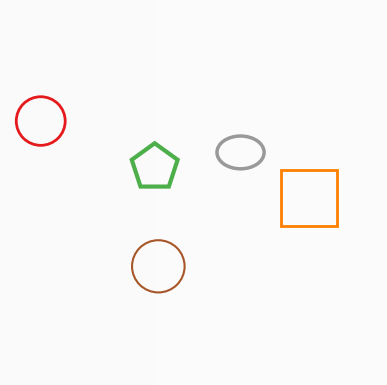[{"shape": "circle", "thickness": 2, "radius": 0.32, "center": [0.105, 0.686]}, {"shape": "pentagon", "thickness": 3, "radius": 0.31, "center": [0.399, 0.566]}, {"shape": "square", "thickness": 2, "radius": 0.36, "center": [0.797, 0.485]}, {"shape": "circle", "thickness": 1.5, "radius": 0.34, "center": [0.409, 0.308]}, {"shape": "oval", "thickness": 2.5, "radius": 0.3, "center": [0.621, 0.604]}]